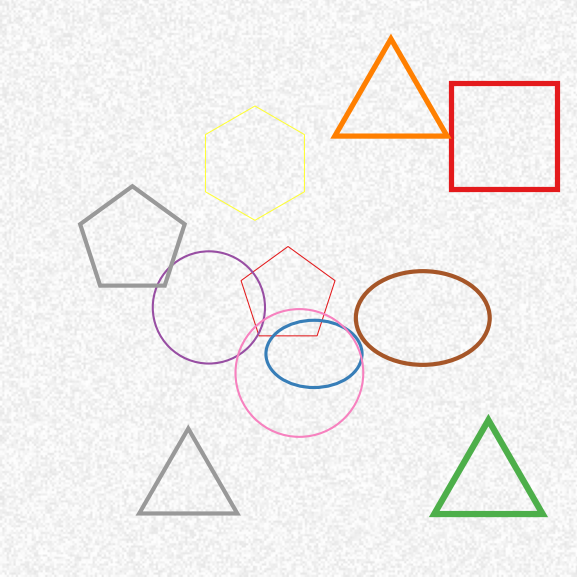[{"shape": "square", "thickness": 2.5, "radius": 0.46, "center": [0.872, 0.763]}, {"shape": "pentagon", "thickness": 0.5, "radius": 0.43, "center": [0.499, 0.487]}, {"shape": "oval", "thickness": 1.5, "radius": 0.42, "center": [0.544, 0.386]}, {"shape": "triangle", "thickness": 3, "radius": 0.54, "center": [0.846, 0.163]}, {"shape": "circle", "thickness": 1, "radius": 0.49, "center": [0.362, 0.467]}, {"shape": "triangle", "thickness": 2.5, "radius": 0.56, "center": [0.677, 0.82]}, {"shape": "hexagon", "thickness": 0.5, "radius": 0.49, "center": [0.441, 0.717]}, {"shape": "oval", "thickness": 2, "radius": 0.58, "center": [0.732, 0.448]}, {"shape": "circle", "thickness": 1, "radius": 0.55, "center": [0.518, 0.353]}, {"shape": "triangle", "thickness": 2, "radius": 0.49, "center": [0.326, 0.159]}, {"shape": "pentagon", "thickness": 2, "radius": 0.48, "center": [0.229, 0.582]}]